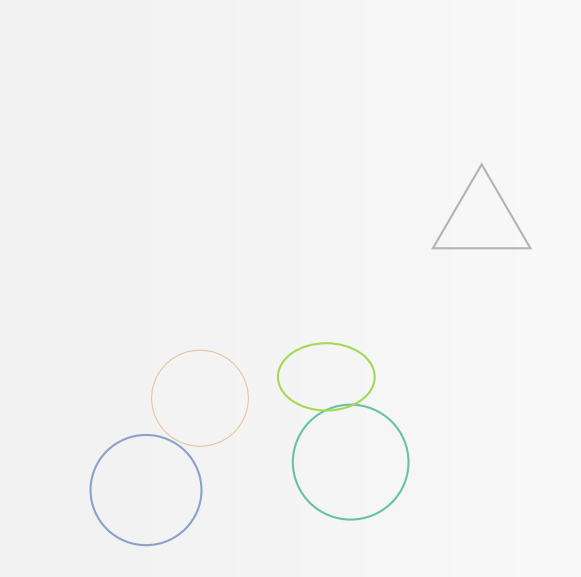[{"shape": "circle", "thickness": 1, "radius": 0.5, "center": [0.603, 0.199]}, {"shape": "circle", "thickness": 1, "radius": 0.48, "center": [0.251, 0.151]}, {"shape": "oval", "thickness": 1, "radius": 0.42, "center": [0.561, 0.347]}, {"shape": "circle", "thickness": 0.5, "radius": 0.42, "center": [0.344, 0.31]}, {"shape": "triangle", "thickness": 1, "radius": 0.48, "center": [0.829, 0.618]}]